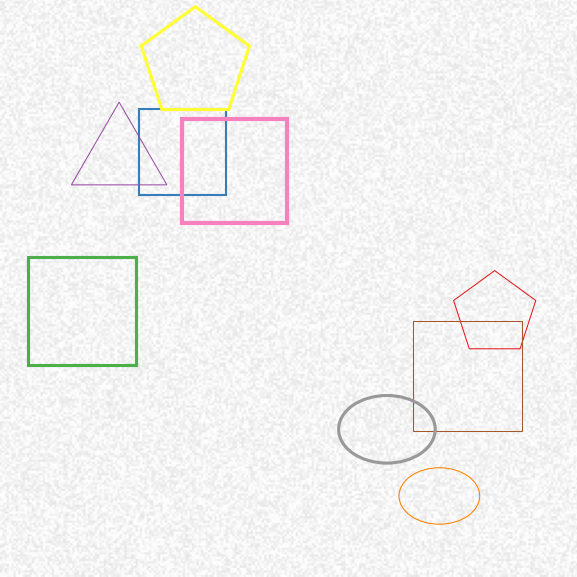[{"shape": "pentagon", "thickness": 0.5, "radius": 0.37, "center": [0.857, 0.456]}, {"shape": "square", "thickness": 1, "radius": 0.37, "center": [0.316, 0.735]}, {"shape": "square", "thickness": 1.5, "radius": 0.47, "center": [0.142, 0.461]}, {"shape": "triangle", "thickness": 0.5, "radius": 0.48, "center": [0.206, 0.727]}, {"shape": "oval", "thickness": 0.5, "radius": 0.35, "center": [0.761, 0.14]}, {"shape": "pentagon", "thickness": 1.5, "radius": 0.49, "center": [0.338, 0.889]}, {"shape": "square", "thickness": 0.5, "radius": 0.48, "center": [0.809, 0.348]}, {"shape": "square", "thickness": 2, "radius": 0.45, "center": [0.406, 0.703]}, {"shape": "oval", "thickness": 1.5, "radius": 0.42, "center": [0.67, 0.256]}]